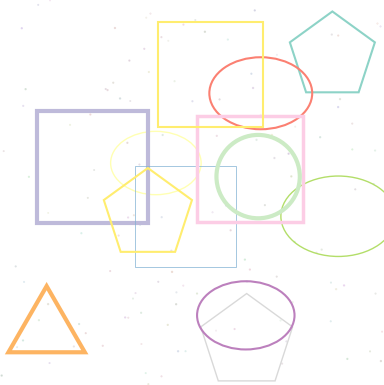[{"shape": "pentagon", "thickness": 1.5, "radius": 0.58, "center": [0.863, 0.854]}, {"shape": "oval", "thickness": 1, "radius": 0.59, "center": [0.405, 0.577]}, {"shape": "square", "thickness": 3, "radius": 0.72, "center": [0.24, 0.567]}, {"shape": "oval", "thickness": 1.5, "radius": 0.67, "center": [0.677, 0.758]}, {"shape": "square", "thickness": 0.5, "radius": 0.66, "center": [0.481, 0.439]}, {"shape": "triangle", "thickness": 3, "radius": 0.57, "center": [0.121, 0.142]}, {"shape": "oval", "thickness": 1, "radius": 0.75, "center": [0.879, 0.438]}, {"shape": "square", "thickness": 2.5, "radius": 0.69, "center": [0.65, 0.561]}, {"shape": "pentagon", "thickness": 1, "radius": 0.63, "center": [0.641, 0.112]}, {"shape": "oval", "thickness": 1.5, "radius": 0.63, "center": [0.638, 0.181]}, {"shape": "circle", "thickness": 3, "radius": 0.54, "center": [0.67, 0.541]}, {"shape": "pentagon", "thickness": 1.5, "radius": 0.6, "center": [0.384, 0.443]}, {"shape": "square", "thickness": 1.5, "radius": 0.69, "center": [0.547, 0.807]}]